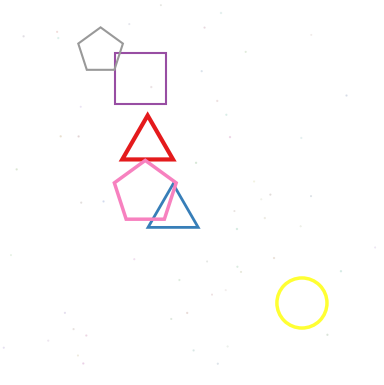[{"shape": "triangle", "thickness": 3, "radius": 0.38, "center": [0.384, 0.624]}, {"shape": "triangle", "thickness": 2, "radius": 0.38, "center": [0.45, 0.447]}, {"shape": "square", "thickness": 1.5, "radius": 0.33, "center": [0.365, 0.795]}, {"shape": "circle", "thickness": 2.5, "radius": 0.33, "center": [0.784, 0.213]}, {"shape": "pentagon", "thickness": 2.5, "radius": 0.42, "center": [0.377, 0.499]}, {"shape": "pentagon", "thickness": 1.5, "radius": 0.3, "center": [0.261, 0.868]}]